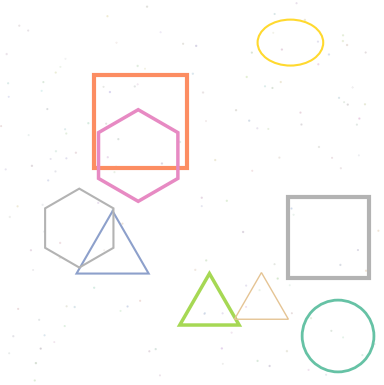[{"shape": "circle", "thickness": 2, "radius": 0.47, "center": [0.878, 0.127]}, {"shape": "square", "thickness": 3, "radius": 0.6, "center": [0.365, 0.685]}, {"shape": "triangle", "thickness": 1.5, "radius": 0.54, "center": [0.292, 0.344]}, {"shape": "hexagon", "thickness": 2.5, "radius": 0.6, "center": [0.359, 0.596]}, {"shape": "triangle", "thickness": 2.5, "radius": 0.45, "center": [0.544, 0.2]}, {"shape": "oval", "thickness": 1.5, "radius": 0.43, "center": [0.754, 0.889]}, {"shape": "triangle", "thickness": 1, "radius": 0.4, "center": [0.679, 0.211]}, {"shape": "hexagon", "thickness": 1.5, "radius": 0.51, "center": [0.206, 0.408]}, {"shape": "square", "thickness": 3, "radius": 0.53, "center": [0.854, 0.384]}]